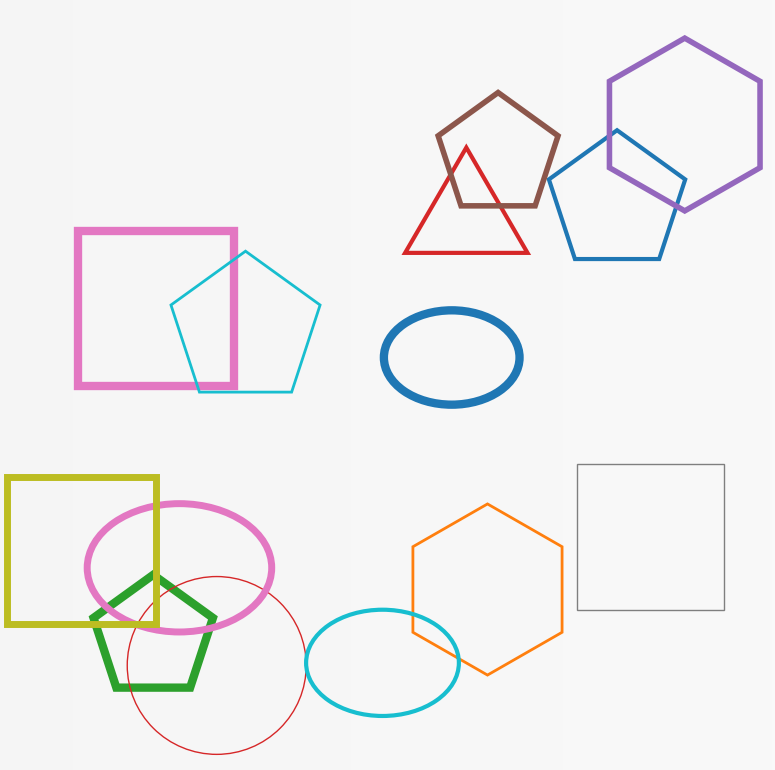[{"shape": "pentagon", "thickness": 1.5, "radius": 0.46, "center": [0.796, 0.738]}, {"shape": "oval", "thickness": 3, "radius": 0.44, "center": [0.583, 0.536]}, {"shape": "hexagon", "thickness": 1, "radius": 0.56, "center": [0.629, 0.234]}, {"shape": "pentagon", "thickness": 3, "radius": 0.4, "center": [0.198, 0.173]}, {"shape": "circle", "thickness": 0.5, "radius": 0.58, "center": [0.28, 0.136]}, {"shape": "triangle", "thickness": 1.5, "radius": 0.46, "center": [0.602, 0.717]}, {"shape": "hexagon", "thickness": 2, "radius": 0.56, "center": [0.884, 0.838]}, {"shape": "pentagon", "thickness": 2, "radius": 0.41, "center": [0.643, 0.798]}, {"shape": "square", "thickness": 3, "radius": 0.5, "center": [0.201, 0.599]}, {"shape": "oval", "thickness": 2.5, "radius": 0.6, "center": [0.232, 0.263]}, {"shape": "square", "thickness": 0.5, "radius": 0.47, "center": [0.839, 0.303]}, {"shape": "square", "thickness": 2.5, "radius": 0.48, "center": [0.105, 0.285]}, {"shape": "oval", "thickness": 1.5, "radius": 0.49, "center": [0.494, 0.139]}, {"shape": "pentagon", "thickness": 1, "radius": 0.51, "center": [0.317, 0.573]}]